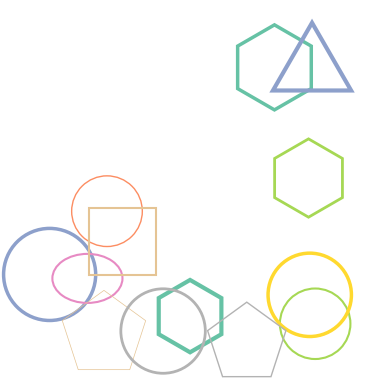[{"shape": "hexagon", "thickness": 3, "radius": 0.47, "center": [0.494, 0.179]}, {"shape": "hexagon", "thickness": 2.5, "radius": 0.55, "center": [0.713, 0.825]}, {"shape": "circle", "thickness": 1, "radius": 0.46, "center": [0.278, 0.451]}, {"shape": "triangle", "thickness": 3, "radius": 0.59, "center": [0.81, 0.824]}, {"shape": "circle", "thickness": 2.5, "radius": 0.6, "center": [0.129, 0.287]}, {"shape": "oval", "thickness": 1.5, "radius": 0.46, "center": [0.227, 0.277]}, {"shape": "circle", "thickness": 1.5, "radius": 0.46, "center": [0.819, 0.159]}, {"shape": "hexagon", "thickness": 2, "radius": 0.51, "center": [0.801, 0.538]}, {"shape": "circle", "thickness": 2.5, "radius": 0.54, "center": [0.805, 0.234]}, {"shape": "square", "thickness": 1.5, "radius": 0.43, "center": [0.318, 0.373]}, {"shape": "pentagon", "thickness": 0.5, "radius": 0.57, "center": [0.27, 0.132]}, {"shape": "circle", "thickness": 2, "radius": 0.55, "center": [0.424, 0.14]}, {"shape": "pentagon", "thickness": 1, "radius": 0.53, "center": [0.641, 0.108]}]